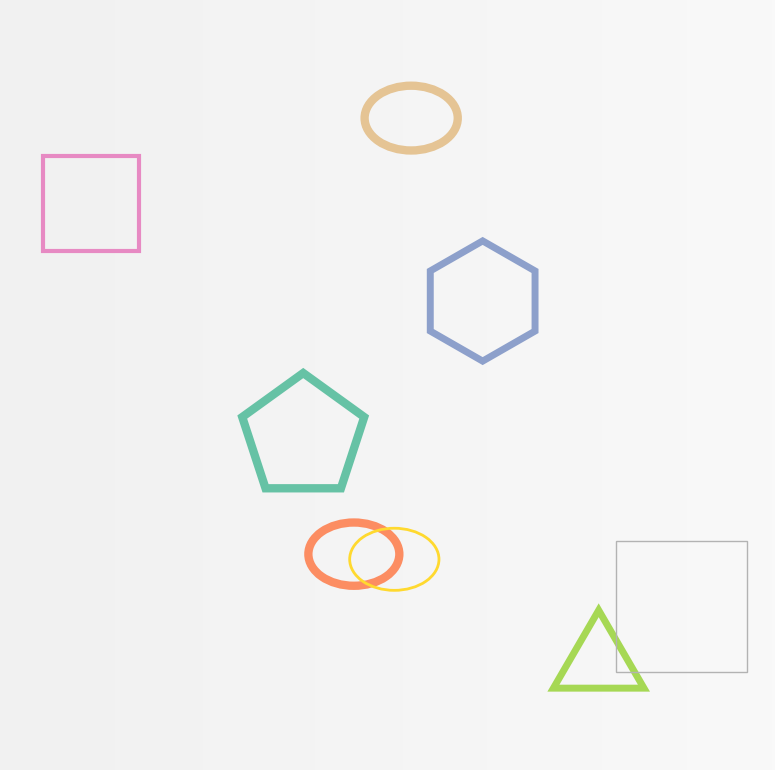[{"shape": "pentagon", "thickness": 3, "radius": 0.41, "center": [0.391, 0.433]}, {"shape": "oval", "thickness": 3, "radius": 0.29, "center": [0.457, 0.28]}, {"shape": "hexagon", "thickness": 2.5, "radius": 0.39, "center": [0.623, 0.609]}, {"shape": "square", "thickness": 1.5, "radius": 0.31, "center": [0.118, 0.736]}, {"shape": "triangle", "thickness": 2.5, "radius": 0.34, "center": [0.772, 0.14]}, {"shape": "oval", "thickness": 1, "radius": 0.29, "center": [0.509, 0.274]}, {"shape": "oval", "thickness": 3, "radius": 0.3, "center": [0.531, 0.847]}, {"shape": "square", "thickness": 0.5, "radius": 0.42, "center": [0.88, 0.212]}]